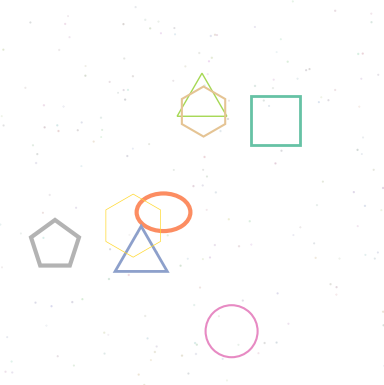[{"shape": "square", "thickness": 2, "radius": 0.32, "center": [0.716, 0.687]}, {"shape": "oval", "thickness": 3, "radius": 0.35, "center": [0.425, 0.449]}, {"shape": "triangle", "thickness": 2, "radius": 0.39, "center": [0.367, 0.334]}, {"shape": "circle", "thickness": 1.5, "radius": 0.34, "center": [0.602, 0.14]}, {"shape": "triangle", "thickness": 1, "radius": 0.37, "center": [0.525, 0.735]}, {"shape": "hexagon", "thickness": 0.5, "radius": 0.41, "center": [0.346, 0.414]}, {"shape": "hexagon", "thickness": 1.5, "radius": 0.33, "center": [0.529, 0.71]}, {"shape": "pentagon", "thickness": 3, "radius": 0.33, "center": [0.143, 0.363]}]